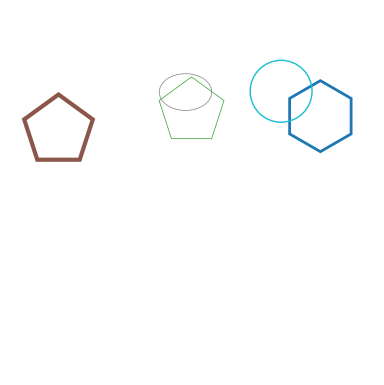[{"shape": "hexagon", "thickness": 2, "radius": 0.46, "center": [0.832, 0.698]}, {"shape": "pentagon", "thickness": 0.5, "radius": 0.44, "center": [0.498, 0.711]}, {"shape": "pentagon", "thickness": 3, "radius": 0.47, "center": [0.152, 0.661]}, {"shape": "oval", "thickness": 0.5, "radius": 0.34, "center": [0.482, 0.761]}, {"shape": "circle", "thickness": 1, "radius": 0.4, "center": [0.73, 0.763]}]